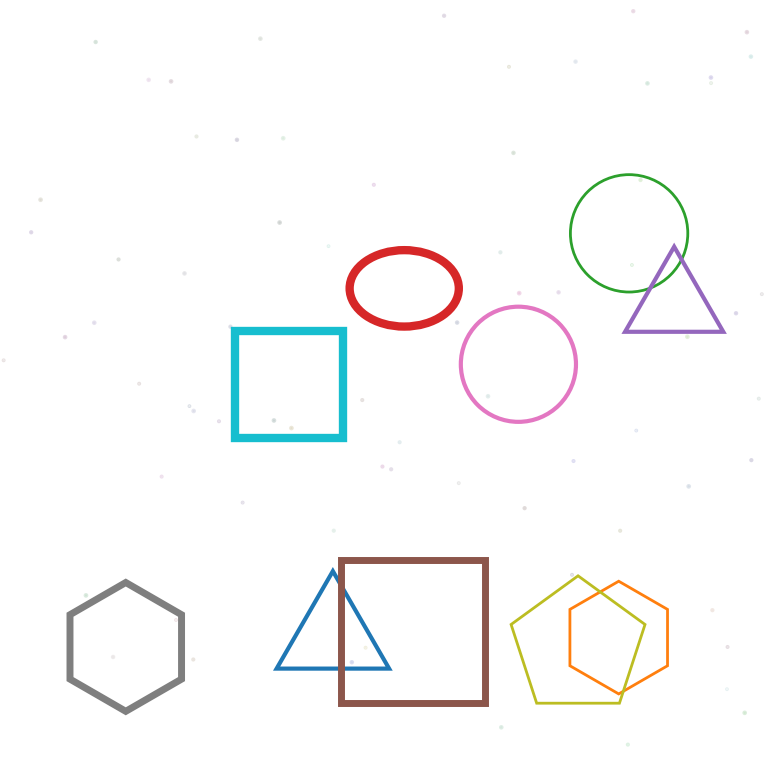[{"shape": "triangle", "thickness": 1.5, "radius": 0.42, "center": [0.432, 0.174]}, {"shape": "hexagon", "thickness": 1, "radius": 0.37, "center": [0.804, 0.172]}, {"shape": "circle", "thickness": 1, "radius": 0.38, "center": [0.817, 0.697]}, {"shape": "oval", "thickness": 3, "radius": 0.35, "center": [0.525, 0.626]}, {"shape": "triangle", "thickness": 1.5, "radius": 0.37, "center": [0.876, 0.606]}, {"shape": "square", "thickness": 2.5, "radius": 0.47, "center": [0.536, 0.18]}, {"shape": "circle", "thickness": 1.5, "radius": 0.37, "center": [0.673, 0.527]}, {"shape": "hexagon", "thickness": 2.5, "radius": 0.42, "center": [0.163, 0.16]}, {"shape": "pentagon", "thickness": 1, "radius": 0.46, "center": [0.751, 0.161]}, {"shape": "square", "thickness": 3, "radius": 0.35, "center": [0.375, 0.501]}]